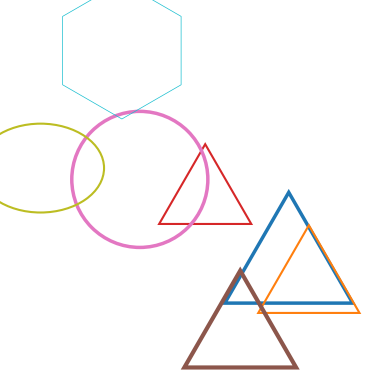[{"shape": "triangle", "thickness": 2.5, "radius": 0.96, "center": [0.75, 0.309]}, {"shape": "triangle", "thickness": 1.5, "radius": 0.76, "center": [0.802, 0.263]}, {"shape": "triangle", "thickness": 1.5, "radius": 0.69, "center": [0.533, 0.487]}, {"shape": "triangle", "thickness": 3, "radius": 0.84, "center": [0.624, 0.129]}, {"shape": "circle", "thickness": 2.5, "radius": 0.88, "center": [0.363, 0.534]}, {"shape": "oval", "thickness": 1.5, "radius": 0.82, "center": [0.105, 0.563]}, {"shape": "hexagon", "thickness": 0.5, "radius": 0.89, "center": [0.317, 0.869]}]